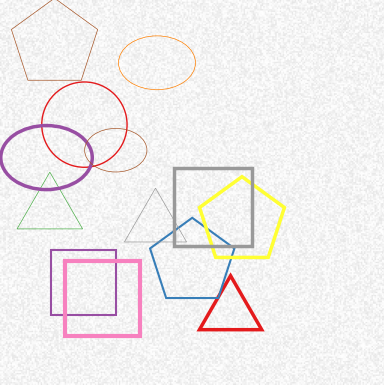[{"shape": "circle", "thickness": 1, "radius": 0.55, "center": [0.219, 0.676]}, {"shape": "triangle", "thickness": 2.5, "radius": 0.47, "center": [0.599, 0.19]}, {"shape": "pentagon", "thickness": 1.5, "radius": 0.58, "center": [0.499, 0.319]}, {"shape": "triangle", "thickness": 0.5, "radius": 0.49, "center": [0.129, 0.455]}, {"shape": "square", "thickness": 1.5, "radius": 0.42, "center": [0.217, 0.267]}, {"shape": "oval", "thickness": 2.5, "radius": 0.59, "center": [0.121, 0.591]}, {"shape": "oval", "thickness": 0.5, "radius": 0.5, "center": [0.408, 0.837]}, {"shape": "pentagon", "thickness": 2.5, "radius": 0.58, "center": [0.628, 0.425]}, {"shape": "pentagon", "thickness": 0.5, "radius": 0.59, "center": [0.142, 0.887]}, {"shape": "oval", "thickness": 0.5, "radius": 0.4, "center": [0.301, 0.61]}, {"shape": "square", "thickness": 3, "radius": 0.48, "center": [0.266, 0.225]}, {"shape": "triangle", "thickness": 0.5, "radius": 0.47, "center": [0.404, 0.418]}, {"shape": "square", "thickness": 2.5, "radius": 0.51, "center": [0.553, 0.463]}]